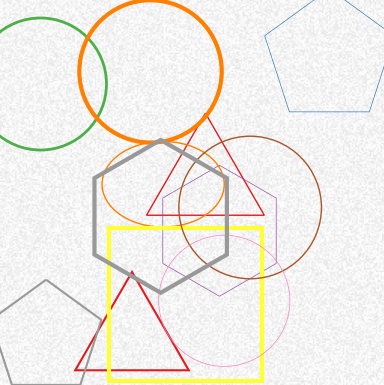[{"shape": "triangle", "thickness": 1.5, "radius": 0.85, "center": [0.343, 0.123]}, {"shape": "triangle", "thickness": 1, "radius": 0.88, "center": [0.534, 0.529]}, {"shape": "pentagon", "thickness": 0.5, "radius": 0.88, "center": [0.855, 0.852]}, {"shape": "circle", "thickness": 2, "radius": 0.86, "center": [0.105, 0.782]}, {"shape": "hexagon", "thickness": 0.5, "radius": 0.85, "center": [0.57, 0.401]}, {"shape": "circle", "thickness": 3, "radius": 0.92, "center": [0.391, 0.815]}, {"shape": "oval", "thickness": 1, "radius": 0.79, "center": [0.424, 0.521]}, {"shape": "square", "thickness": 3, "radius": 1.0, "center": [0.482, 0.209]}, {"shape": "circle", "thickness": 1, "radius": 0.93, "center": [0.65, 0.461]}, {"shape": "circle", "thickness": 0.5, "radius": 0.85, "center": [0.583, 0.219]}, {"shape": "pentagon", "thickness": 1.5, "radius": 0.76, "center": [0.12, 0.122]}, {"shape": "hexagon", "thickness": 3, "radius": 0.99, "center": [0.417, 0.438]}]